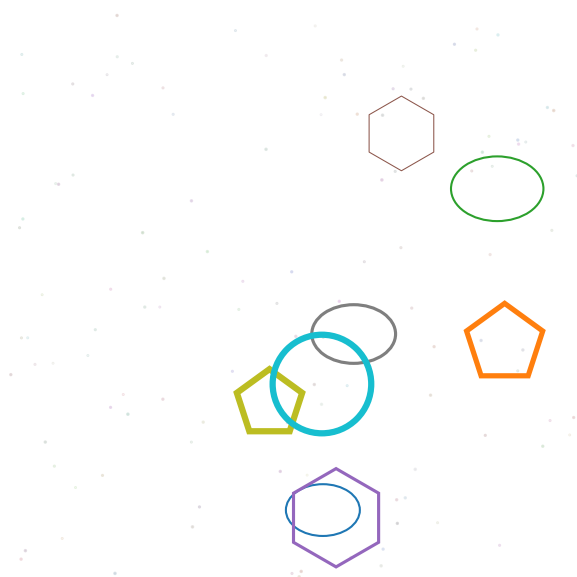[{"shape": "oval", "thickness": 1, "radius": 0.32, "center": [0.559, 0.116]}, {"shape": "pentagon", "thickness": 2.5, "radius": 0.35, "center": [0.874, 0.404]}, {"shape": "oval", "thickness": 1, "radius": 0.4, "center": [0.861, 0.672]}, {"shape": "hexagon", "thickness": 1.5, "radius": 0.43, "center": [0.582, 0.103]}, {"shape": "hexagon", "thickness": 0.5, "radius": 0.32, "center": [0.695, 0.768]}, {"shape": "oval", "thickness": 1.5, "radius": 0.36, "center": [0.612, 0.421]}, {"shape": "pentagon", "thickness": 3, "radius": 0.3, "center": [0.467, 0.3]}, {"shape": "circle", "thickness": 3, "radius": 0.43, "center": [0.557, 0.334]}]